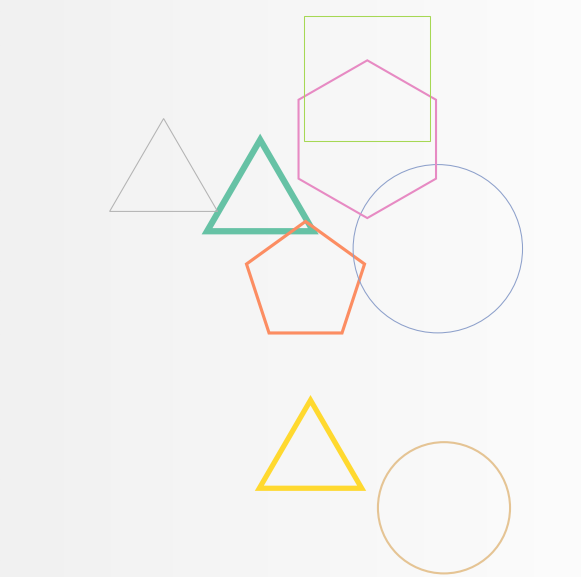[{"shape": "triangle", "thickness": 3, "radius": 0.53, "center": [0.448, 0.651]}, {"shape": "pentagon", "thickness": 1.5, "radius": 0.53, "center": [0.526, 0.509]}, {"shape": "circle", "thickness": 0.5, "radius": 0.73, "center": [0.753, 0.568]}, {"shape": "hexagon", "thickness": 1, "radius": 0.68, "center": [0.632, 0.758]}, {"shape": "square", "thickness": 0.5, "radius": 0.54, "center": [0.631, 0.863]}, {"shape": "triangle", "thickness": 2.5, "radius": 0.51, "center": [0.534, 0.204]}, {"shape": "circle", "thickness": 1, "radius": 0.57, "center": [0.764, 0.12]}, {"shape": "triangle", "thickness": 0.5, "radius": 0.54, "center": [0.281, 0.687]}]